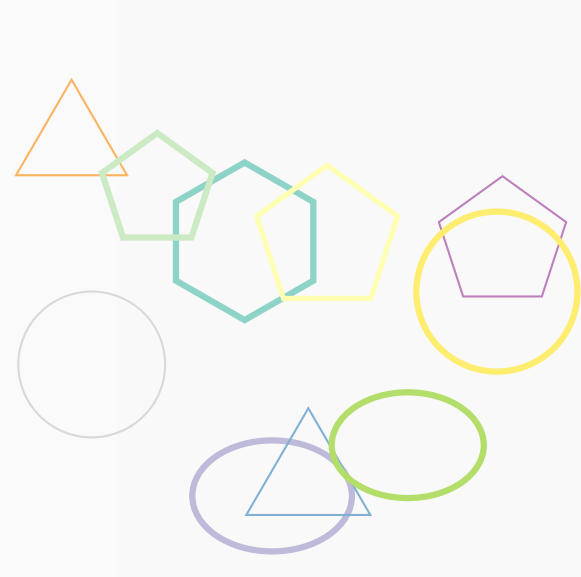[{"shape": "hexagon", "thickness": 3, "radius": 0.68, "center": [0.421, 0.581]}, {"shape": "pentagon", "thickness": 2.5, "radius": 0.64, "center": [0.563, 0.585]}, {"shape": "oval", "thickness": 3, "radius": 0.69, "center": [0.468, 0.14]}, {"shape": "triangle", "thickness": 1, "radius": 0.62, "center": [0.53, 0.169]}, {"shape": "triangle", "thickness": 1, "radius": 0.55, "center": [0.123, 0.751]}, {"shape": "oval", "thickness": 3, "radius": 0.65, "center": [0.701, 0.228]}, {"shape": "circle", "thickness": 1, "radius": 0.63, "center": [0.158, 0.368]}, {"shape": "pentagon", "thickness": 1, "radius": 0.58, "center": [0.865, 0.579]}, {"shape": "pentagon", "thickness": 3, "radius": 0.5, "center": [0.27, 0.669]}, {"shape": "circle", "thickness": 3, "radius": 0.69, "center": [0.855, 0.494]}]